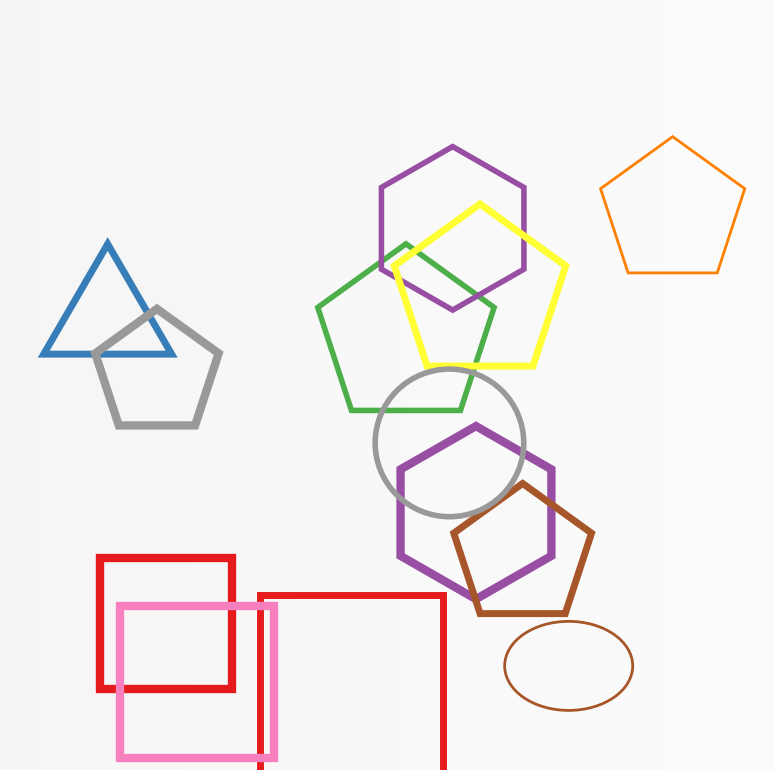[{"shape": "square", "thickness": 2.5, "radius": 0.59, "center": [0.454, 0.109]}, {"shape": "square", "thickness": 3, "radius": 0.43, "center": [0.214, 0.19]}, {"shape": "triangle", "thickness": 2.5, "radius": 0.48, "center": [0.139, 0.588]}, {"shape": "pentagon", "thickness": 2, "radius": 0.6, "center": [0.524, 0.564]}, {"shape": "hexagon", "thickness": 3, "radius": 0.56, "center": [0.614, 0.334]}, {"shape": "hexagon", "thickness": 2, "radius": 0.53, "center": [0.584, 0.703]}, {"shape": "pentagon", "thickness": 1, "radius": 0.49, "center": [0.868, 0.725]}, {"shape": "pentagon", "thickness": 2.5, "radius": 0.58, "center": [0.619, 0.619]}, {"shape": "oval", "thickness": 1, "radius": 0.41, "center": [0.734, 0.135]}, {"shape": "pentagon", "thickness": 2.5, "radius": 0.47, "center": [0.674, 0.279]}, {"shape": "square", "thickness": 3, "radius": 0.5, "center": [0.254, 0.114]}, {"shape": "circle", "thickness": 2, "radius": 0.48, "center": [0.58, 0.425]}, {"shape": "pentagon", "thickness": 3, "radius": 0.42, "center": [0.203, 0.515]}]